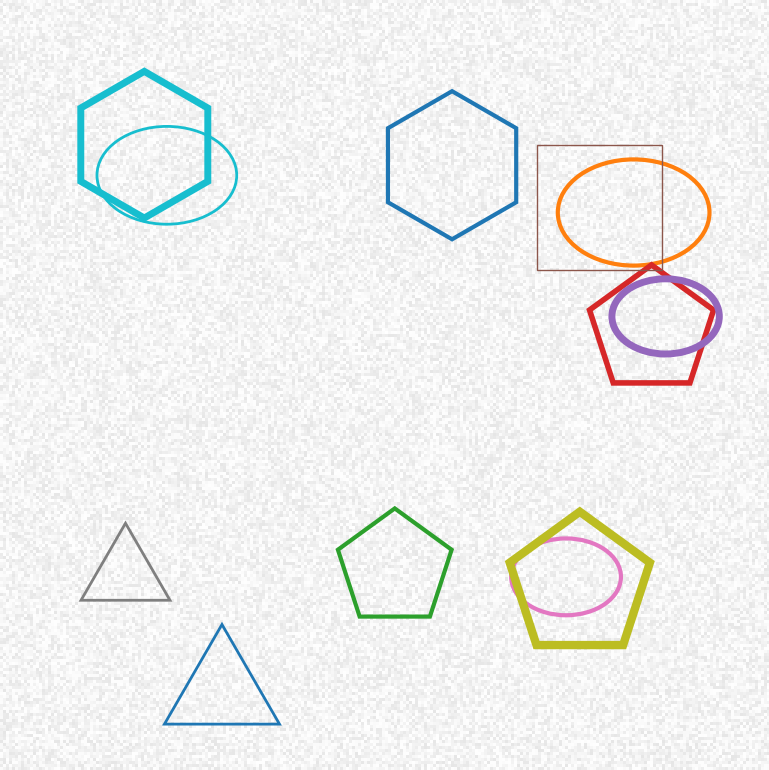[{"shape": "triangle", "thickness": 1, "radius": 0.43, "center": [0.288, 0.103]}, {"shape": "hexagon", "thickness": 1.5, "radius": 0.48, "center": [0.587, 0.785]}, {"shape": "oval", "thickness": 1.5, "radius": 0.49, "center": [0.823, 0.724]}, {"shape": "pentagon", "thickness": 1.5, "radius": 0.39, "center": [0.513, 0.262]}, {"shape": "pentagon", "thickness": 2, "radius": 0.42, "center": [0.846, 0.571]}, {"shape": "oval", "thickness": 2.5, "radius": 0.35, "center": [0.864, 0.589]}, {"shape": "square", "thickness": 0.5, "radius": 0.41, "center": [0.779, 0.731]}, {"shape": "oval", "thickness": 1.5, "radius": 0.36, "center": [0.735, 0.251]}, {"shape": "triangle", "thickness": 1, "radius": 0.33, "center": [0.163, 0.254]}, {"shape": "pentagon", "thickness": 3, "radius": 0.48, "center": [0.753, 0.24]}, {"shape": "oval", "thickness": 1, "radius": 0.45, "center": [0.217, 0.772]}, {"shape": "hexagon", "thickness": 2.5, "radius": 0.48, "center": [0.187, 0.812]}]